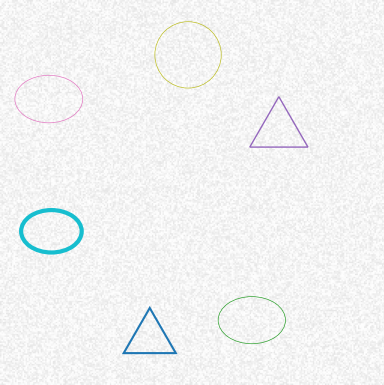[{"shape": "triangle", "thickness": 1.5, "radius": 0.39, "center": [0.389, 0.122]}, {"shape": "oval", "thickness": 0.5, "radius": 0.44, "center": [0.654, 0.168]}, {"shape": "triangle", "thickness": 1, "radius": 0.44, "center": [0.724, 0.662]}, {"shape": "oval", "thickness": 0.5, "radius": 0.44, "center": [0.127, 0.743]}, {"shape": "circle", "thickness": 0.5, "radius": 0.43, "center": [0.488, 0.857]}, {"shape": "oval", "thickness": 3, "radius": 0.39, "center": [0.134, 0.399]}]